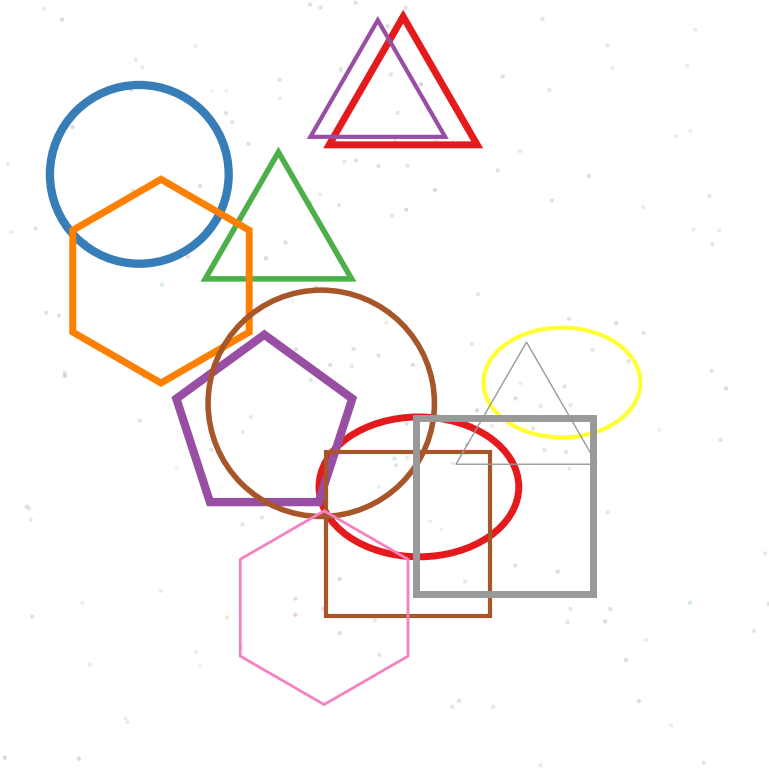[{"shape": "oval", "thickness": 2.5, "radius": 0.65, "center": [0.544, 0.368]}, {"shape": "triangle", "thickness": 2.5, "radius": 0.55, "center": [0.524, 0.867]}, {"shape": "circle", "thickness": 3, "radius": 0.58, "center": [0.181, 0.774]}, {"shape": "triangle", "thickness": 2, "radius": 0.55, "center": [0.362, 0.693]}, {"shape": "triangle", "thickness": 1.5, "radius": 0.51, "center": [0.491, 0.873]}, {"shape": "pentagon", "thickness": 3, "radius": 0.6, "center": [0.343, 0.445]}, {"shape": "hexagon", "thickness": 2.5, "radius": 0.66, "center": [0.209, 0.635]}, {"shape": "oval", "thickness": 1.5, "radius": 0.51, "center": [0.73, 0.503]}, {"shape": "circle", "thickness": 2, "radius": 0.73, "center": [0.417, 0.476]}, {"shape": "square", "thickness": 1.5, "radius": 0.53, "center": [0.53, 0.307]}, {"shape": "hexagon", "thickness": 1, "radius": 0.63, "center": [0.421, 0.211]}, {"shape": "triangle", "thickness": 0.5, "radius": 0.53, "center": [0.684, 0.45]}, {"shape": "square", "thickness": 2.5, "radius": 0.57, "center": [0.655, 0.343]}]